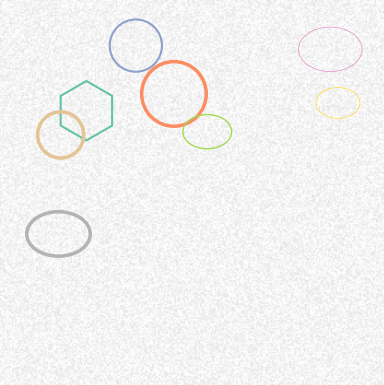[{"shape": "hexagon", "thickness": 1.5, "radius": 0.39, "center": [0.224, 0.712]}, {"shape": "circle", "thickness": 2.5, "radius": 0.42, "center": [0.452, 0.756]}, {"shape": "circle", "thickness": 1.5, "radius": 0.34, "center": [0.353, 0.882]}, {"shape": "oval", "thickness": 0.5, "radius": 0.41, "center": [0.858, 0.872]}, {"shape": "oval", "thickness": 1, "radius": 0.32, "center": [0.538, 0.658]}, {"shape": "oval", "thickness": 0.5, "radius": 0.29, "center": [0.878, 0.732]}, {"shape": "circle", "thickness": 2.5, "radius": 0.3, "center": [0.158, 0.65]}, {"shape": "oval", "thickness": 2.5, "radius": 0.41, "center": [0.152, 0.392]}]